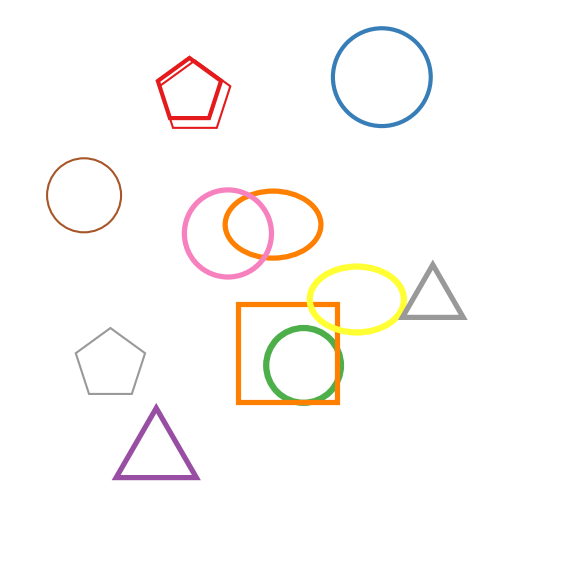[{"shape": "pentagon", "thickness": 1, "radius": 0.32, "center": [0.338, 0.83]}, {"shape": "pentagon", "thickness": 2, "radius": 0.29, "center": [0.328, 0.841]}, {"shape": "circle", "thickness": 2, "radius": 0.42, "center": [0.661, 0.866]}, {"shape": "circle", "thickness": 3, "radius": 0.32, "center": [0.526, 0.366]}, {"shape": "triangle", "thickness": 2.5, "radius": 0.4, "center": [0.271, 0.212]}, {"shape": "oval", "thickness": 2.5, "radius": 0.41, "center": [0.473, 0.61]}, {"shape": "square", "thickness": 2.5, "radius": 0.43, "center": [0.498, 0.388]}, {"shape": "oval", "thickness": 3, "radius": 0.41, "center": [0.618, 0.481]}, {"shape": "circle", "thickness": 1, "radius": 0.32, "center": [0.146, 0.661]}, {"shape": "circle", "thickness": 2.5, "radius": 0.38, "center": [0.395, 0.595]}, {"shape": "pentagon", "thickness": 1, "radius": 0.32, "center": [0.191, 0.368]}, {"shape": "triangle", "thickness": 2.5, "radius": 0.3, "center": [0.749, 0.48]}]